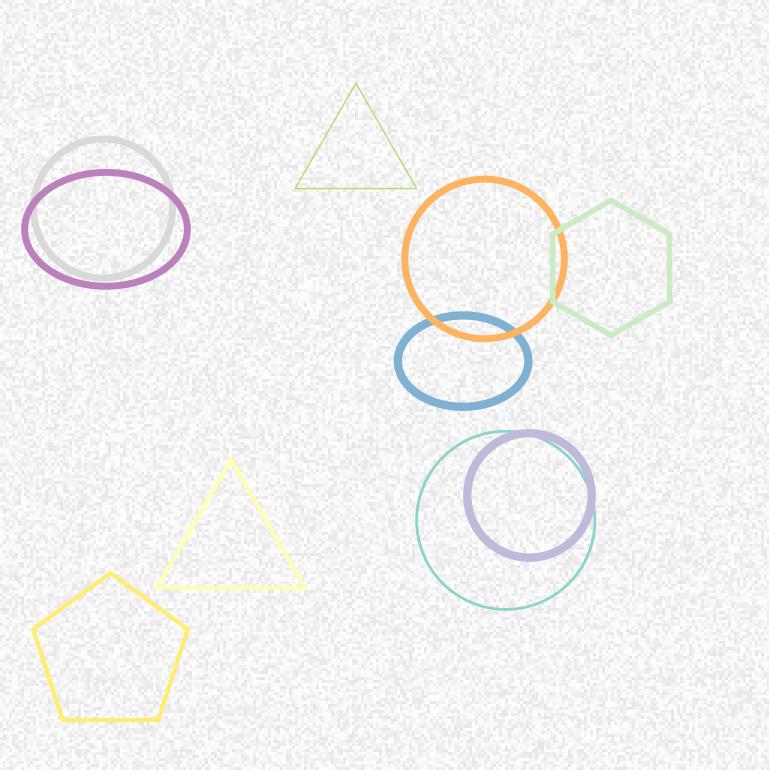[{"shape": "circle", "thickness": 1, "radius": 0.58, "center": [0.657, 0.324]}, {"shape": "triangle", "thickness": 1.5, "radius": 0.55, "center": [0.3, 0.292]}, {"shape": "circle", "thickness": 3, "radius": 0.4, "center": [0.688, 0.357]}, {"shape": "oval", "thickness": 3, "radius": 0.42, "center": [0.601, 0.531]}, {"shape": "circle", "thickness": 2.5, "radius": 0.52, "center": [0.629, 0.664]}, {"shape": "triangle", "thickness": 0.5, "radius": 0.46, "center": [0.462, 0.801]}, {"shape": "circle", "thickness": 2.5, "radius": 0.45, "center": [0.134, 0.729]}, {"shape": "oval", "thickness": 2.5, "radius": 0.53, "center": [0.138, 0.702]}, {"shape": "hexagon", "thickness": 2, "radius": 0.44, "center": [0.794, 0.652]}, {"shape": "pentagon", "thickness": 1.5, "radius": 0.53, "center": [0.143, 0.15]}]